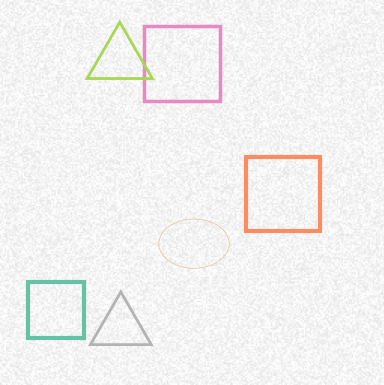[{"shape": "square", "thickness": 3, "radius": 0.37, "center": [0.146, 0.195]}, {"shape": "square", "thickness": 3, "radius": 0.49, "center": [0.735, 0.496]}, {"shape": "square", "thickness": 2.5, "radius": 0.49, "center": [0.472, 0.835]}, {"shape": "triangle", "thickness": 2, "radius": 0.49, "center": [0.311, 0.845]}, {"shape": "oval", "thickness": 0.5, "radius": 0.46, "center": [0.504, 0.367]}, {"shape": "triangle", "thickness": 2, "radius": 0.46, "center": [0.314, 0.15]}]